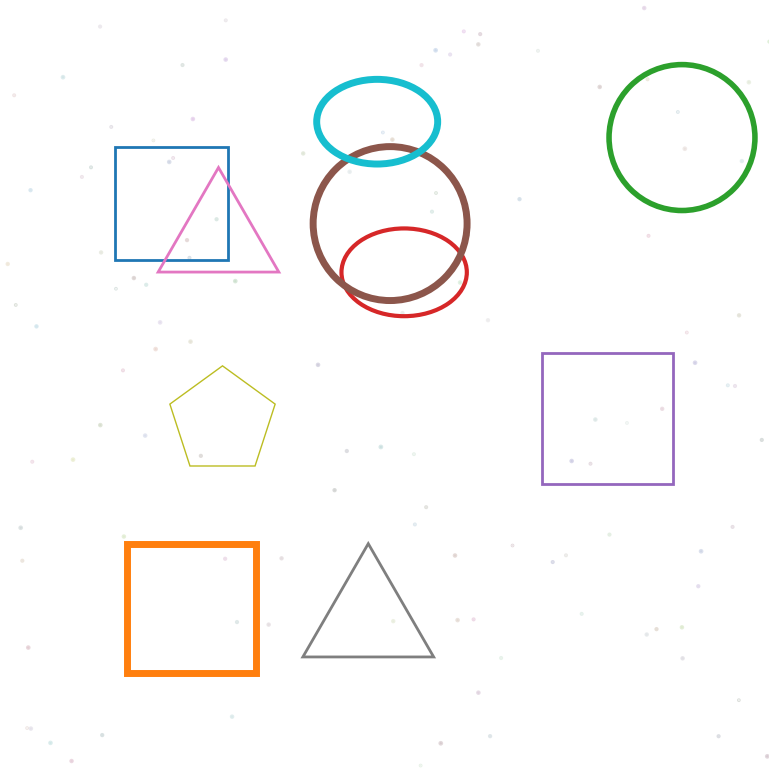[{"shape": "square", "thickness": 1, "radius": 0.37, "center": [0.222, 0.736]}, {"shape": "square", "thickness": 2.5, "radius": 0.42, "center": [0.249, 0.21]}, {"shape": "circle", "thickness": 2, "radius": 0.47, "center": [0.886, 0.821]}, {"shape": "oval", "thickness": 1.5, "radius": 0.41, "center": [0.525, 0.646]}, {"shape": "square", "thickness": 1, "radius": 0.43, "center": [0.789, 0.457]}, {"shape": "circle", "thickness": 2.5, "radius": 0.5, "center": [0.507, 0.71]}, {"shape": "triangle", "thickness": 1, "radius": 0.45, "center": [0.284, 0.692]}, {"shape": "triangle", "thickness": 1, "radius": 0.49, "center": [0.478, 0.196]}, {"shape": "pentagon", "thickness": 0.5, "radius": 0.36, "center": [0.289, 0.453]}, {"shape": "oval", "thickness": 2.5, "radius": 0.39, "center": [0.49, 0.842]}]